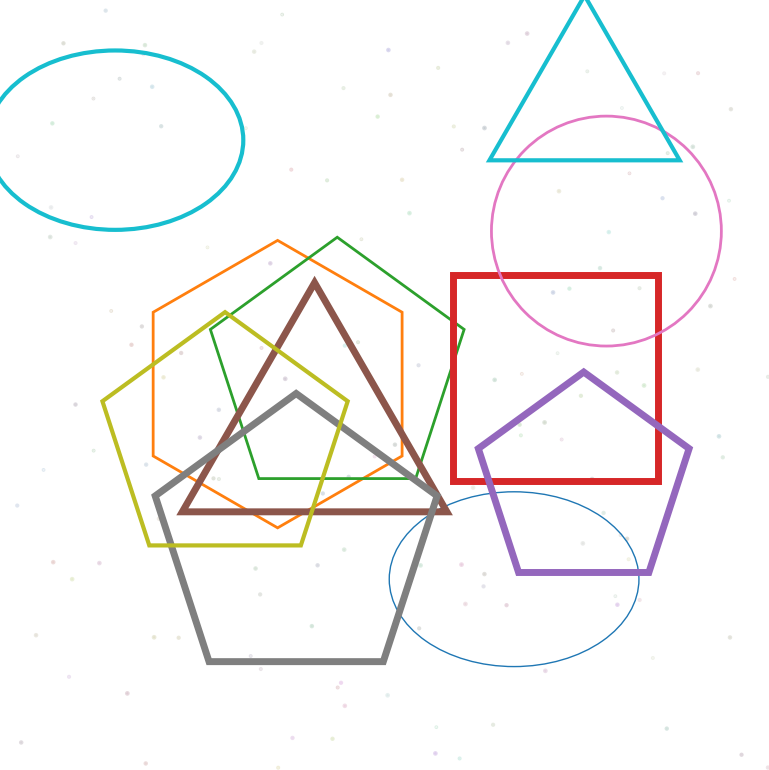[{"shape": "oval", "thickness": 0.5, "radius": 0.81, "center": [0.668, 0.248]}, {"shape": "hexagon", "thickness": 1, "radius": 0.93, "center": [0.361, 0.501]}, {"shape": "pentagon", "thickness": 1, "radius": 0.87, "center": [0.438, 0.519]}, {"shape": "square", "thickness": 2.5, "radius": 0.67, "center": [0.721, 0.509]}, {"shape": "pentagon", "thickness": 2.5, "radius": 0.72, "center": [0.758, 0.373]}, {"shape": "triangle", "thickness": 2.5, "radius": 0.99, "center": [0.409, 0.434]}, {"shape": "circle", "thickness": 1, "radius": 0.75, "center": [0.788, 0.7]}, {"shape": "pentagon", "thickness": 2.5, "radius": 0.96, "center": [0.385, 0.296]}, {"shape": "pentagon", "thickness": 1.5, "radius": 0.84, "center": [0.292, 0.427]}, {"shape": "triangle", "thickness": 1.5, "radius": 0.71, "center": [0.759, 0.863]}, {"shape": "oval", "thickness": 1.5, "radius": 0.83, "center": [0.15, 0.818]}]